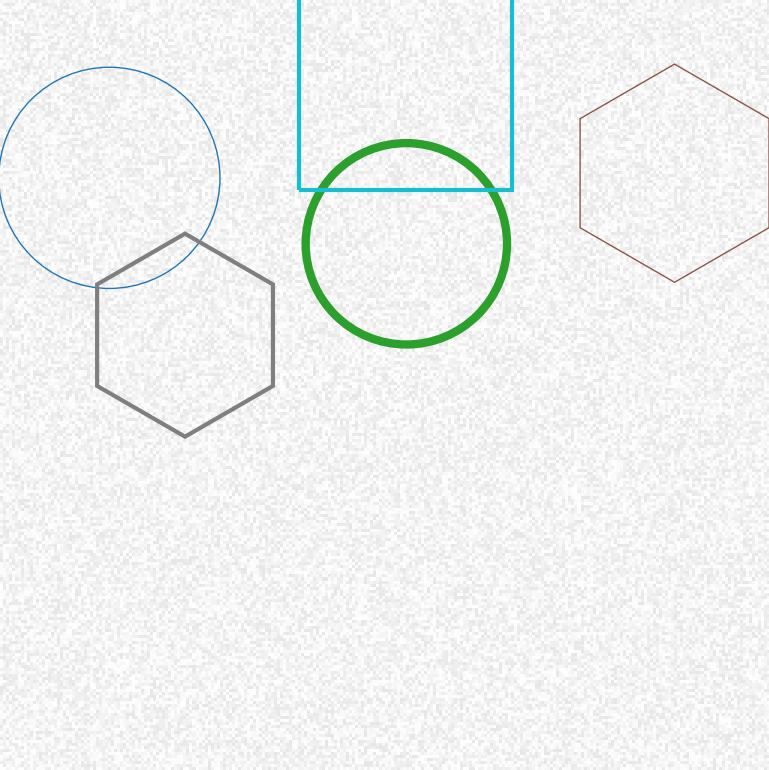[{"shape": "circle", "thickness": 0.5, "radius": 0.72, "center": [0.142, 0.769]}, {"shape": "circle", "thickness": 3, "radius": 0.65, "center": [0.528, 0.683]}, {"shape": "hexagon", "thickness": 0.5, "radius": 0.71, "center": [0.876, 0.775]}, {"shape": "hexagon", "thickness": 1.5, "radius": 0.66, "center": [0.24, 0.565]}, {"shape": "square", "thickness": 1.5, "radius": 0.69, "center": [0.527, 0.89]}]